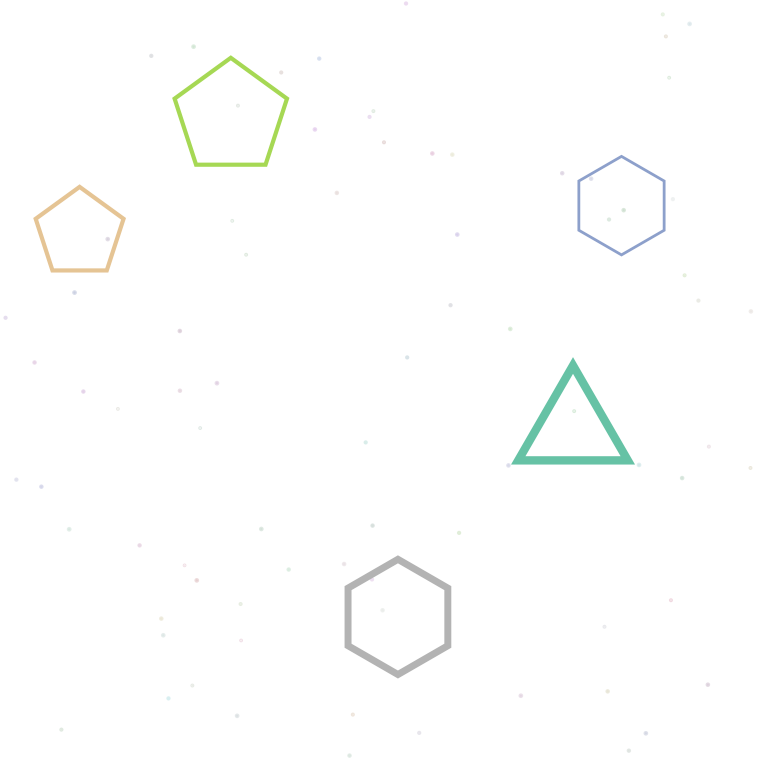[{"shape": "triangle", "thickness": 3, "radius": 0.41, "center": [0.744, 0.443]}, {"shape": "hexagon", "thickness": 1, "radius": 0.32, "center": [0.807, 0.733]}, {"shape": "pentagon", "thickness": 1.5, "radius": 0.38, "center": [0.3, 0.848]}, {"shape": "pentagon", "thickness": 1.5, "radius": 0.3, "center": [0.103, 0.697]}, {"shape": "hexagon", "thickness": 2.5, "radius": 0.37, "center": [0.517, 0.199]}]